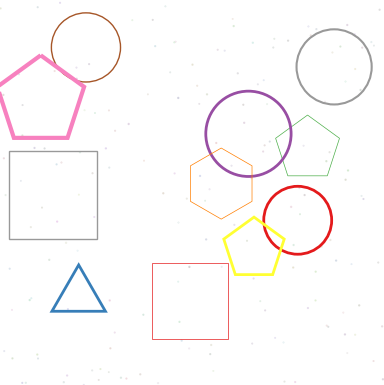[{"shape": "square", "thickness": 0.5, "radius": 0.49, "center": [0.493, 0.219]}, {"shape": "circle", "thickness": 2, "radius": 0.44, "center": [0.773, 0.428]}, {"shape": "triangle", "thickness": 2, "radius": 0.4, "center": [0.204, 0.232]}, {"shape": "pentagon", "thickness": 0.5, "radius": 0.44, "center": [0.799, 0.614]}, {"shape": "circle", "thickness": 2, "radius": 0.55, "center": [0.645, 0.652]}, {"shape": "hexagon", "thickness": 0.5, "radius": 0.46, "center": [0.575, 0.523]}, {"shape": "pentagon", "thickness": 2, "radius": 0.41, "center": [0.66, 0.354]}, {"shape": "circle", "thickness": 1, "radius": 0.45, "center": [0.223, 0.877]}, {"shape": "pentagon", "thickness": 3, "radius": 0.59, "center": [0.106, 0.738]}, {"shape": "square", "thickness": 1, "radius": 0.57, "center": [0.138, 0.493]}, {"shape": "circle", "thickness": 1.5, "radius": 0.49, "center": [0.868, 0.826]}]